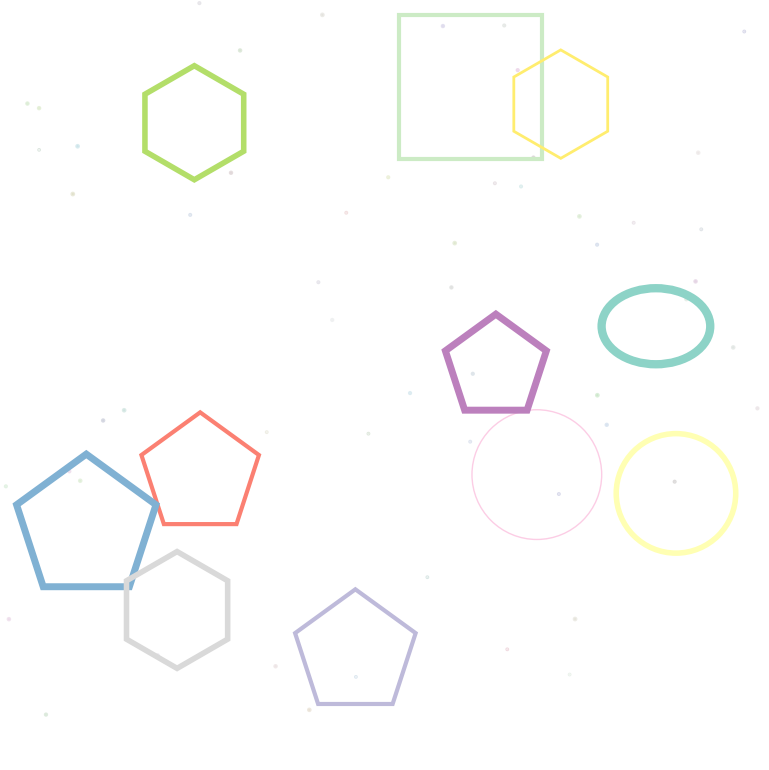[{"shape": "oval", "thickness": 3, "radius": 0.35, "center": [0.852, 0.576]}, {"shape": "circle", "thickness": 2, "radius": 0.39, "center": [0.878, 0.359]}, {"shape": "pentagon", "thickness": 1.5, "radius": 0.41, "center": [0.462, 0.152]}, {"shape": "pentagon", "thickness": 1.5, "radius": 0.4, "center": [0.26, 0.384]}, {"shape": "pentagon", "thickness": 2.5, "radius": 0.48, "center": [0.112, 0.315]}, {"shape": "hexagon", "thickness": 2, "radius": 0.37, "center": [0.252, 0.841]}, {"shape": "circle", "thickness": 0.5, "radius": 0.42, "center": [0.697, 0.384]}, {"shape": "hexagon", "thickness": 2, "radius": 0.38, "center": [0.23, 0.208]}, {"shape": "pentagon", "thickness": 2.5, "radius": 0.34, "center": [0.644, 0.523]}, {"shape": "square", "thickness": 1.5, "radius": 0.47, "center": [0.611, 0.887]}, {"shape": "hexagon", "thickness": 1, "radius": 0.35, "center": [0.728, 0.865]}]